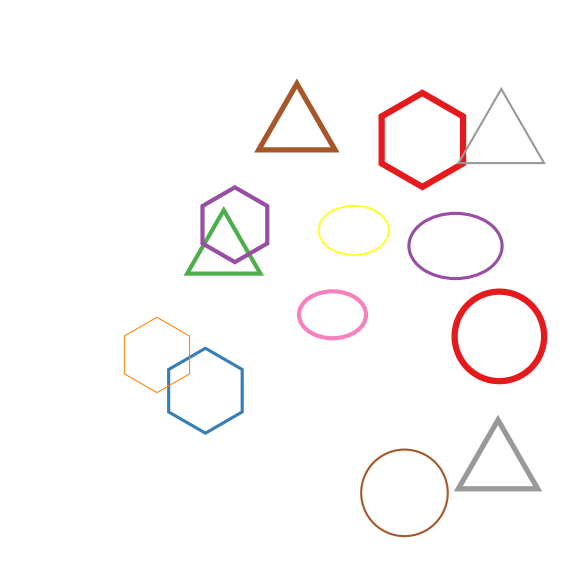[{"shape": "circle", "thickness": 3, "radius": 0.39, "center": [0.865, 0.417]}, {"shape": "hexagon", "thickness": 3, "radius": 0.41, "center": [0.731, 0.757]}, {"shape": "hexagon", "thickness": 1.5, "radius": 0.37, "center": [0.356, 0.323]}, {"shape": "triangle", "thickness": 2, "radius": 0.37, "center": [0.387, 0.562]}, {"shape": "hexagon", "thickness": 2, "radius": 0.32, "center": [0.407, 0.61]}, {"shape": "oval", "thickness": 1.5, "radius": 0.4, "center": [0.789, 0.573]}, {"shape": "hexagon", "thickness": 0.5, "radius": 0.33, "center": [0.272, 0.384]}, {"shape": "oval", "thickness": 1, "radius": 0.3, "center": [0.613, 0.6]}, {"shape": "triangle", "thickness": 2.5, "radius": 0.38, "center": [0.514, 0.778]}, {"shape": "circle", "thickness": 1, "radius": 0.37, "center": [0.7, 0.146]}, {"shape": "oval", "thickness": 2, "radius": 0.29, "center": [0.576, 0.454]}, {"shape": "triangle", "thickness": 1, "radius": 0.43, "center": [0.868, 0.759]}, {"shape": "triangle", "thickness": 2.5, "radius": 0.4, "center": [0.862, 0.192]}]